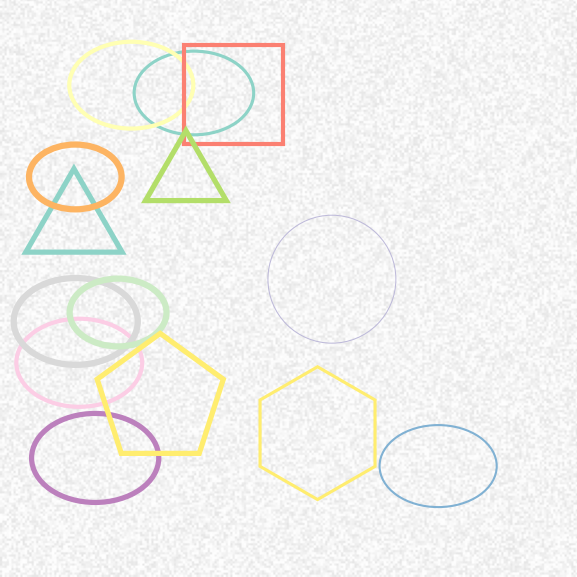[{"shape": "oval", "thickness": 1.5, "radius": 0.52, "center": [0.336, 0.838]}, {"shape": "triangle", "thickness": 2.5, "radius": 0.48, "center": [0.128, 0.611]}, {"shape": "oval", "thickness": 2, "radius": 0.54, "center": [0.227, 0.852]}, {"shape": "circle", "thickness": 0.5, "radius": 0.55, "center": [0.575, 0.516]}, {"shape": "square", "thickness": 2, "radius": 0.43, "center": [0.405, 0.836]}, {"shape": "oval", "thickness": 1, "radius": 0.51, "center": [0.759, 0.192]}, {"shape": "oval", "thickness": 3, "radius": 0.4, "center": [0.13, 0.693]}, {"shape": "triangle", "thickness": 2.5, "radius": 0.4, "center": [0.322, 0.692]}, {"shape": "oval", "thickness": 2, "radius": 0.54, "center": [0.137, 0.371]}, {"shape": "oval", "thickness": 3, "radius": 0.54, "center": [0.131, 0.443]}, {"shape": "oval", "thickness": 2.5, "radius": 0.55, "center": [0.165, 0.206]}, {"shape": "oval", "thickness": 3, "radius": 0.42, "center": [0.204, 0.458]}, {"shape": "pentagon", "thickness": 2.5, "radius": 0.57, "center": [0.277, 0.307]}, {"shape": "hexagon", "thickness": 1.5, "radius": 0.57, "center": [0.55, 0.249]}]